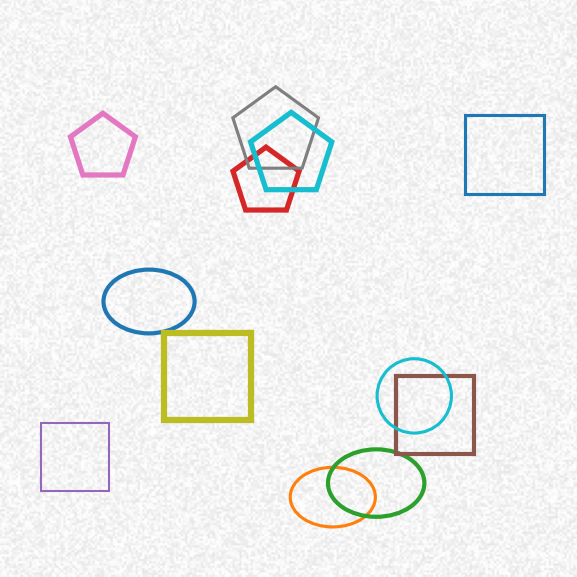[{"shape": "oval", "thickness": 2, "radius": 0.39, "center": [0.258, 0.477]}, {"shape": "square", "thickness": 1.5, "radius": 0.34, "center": [0.874, 0.732]}, {"shape": "oval", "thickness": 1.5, "radius": 0.37, "center": [0.576, 0.138]}, {"shape": "oval", "thickness": 2, "radius": 0.42, "center": [0.651, 0.163]}, {"shape": "pentagon", "thickness": 2.5, "radius": 0.3, "center": [0.461, 0.684]}, {"shape": "square", "thickness": 1, "radius": 0.3, "center": [0.129, 0.208]}, {"shape": "square", "thickness": 2, "radius": 0.34, "center": [0.753, 0.281]}, {"shape": "pentagon", "thickness": 2.5, "radius": 0.3, "center": [0.178, 0.744]}, {"shape": "pentagon", "thickness": 1.5, "radius": 0.39, "center": [0.477, 0.771]}, {"shape": "square", "thickness": 3, "radius": 0.37, "center": [0.359, 0.347]}, {"shape": "pentagon", "thickness": 2.5, "radius": 0.37, "center": [0.504, 0.731]}, {"shape": "circle", "thickness": 1.5, "radius": 0.32, "center": [0.717, 0.314]}]